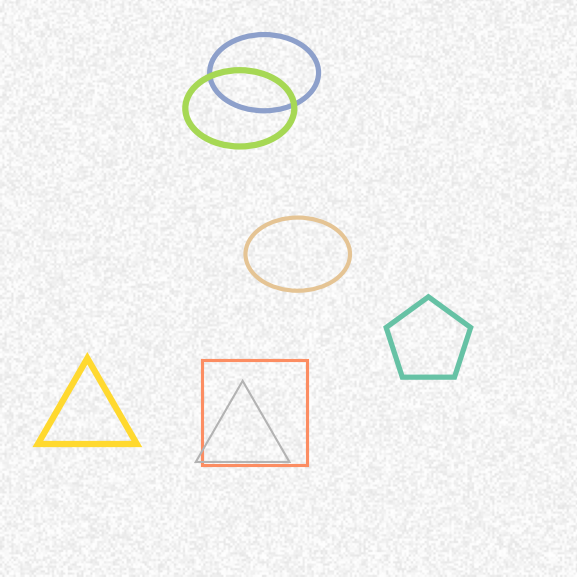[{"shape": "pentagon", "thickness": 2.5, "radius": 0.38, "center": [0.742, 0.408]}, {"shape": "square", "thickness": 1.5, "radius": 0.45, "center": [0.44, 0.284]}, {"shape": "oval", "thickness": 2.5, "radius": 0.47, "center": [0.457, 0.873]}, {"shape": "oval", "thickness": 3, "radius": 0.47, "center": [0.415, 0.812]}, {"shape": "triangle", "thickness": 3, "radius": 0.49, "center": [0.151, 0.28]}, {"shape": "oval", "thickness": 2, "radius": 0.45, "center": [0.516, 0.559]}, {"shape": "triangle", "thickness": 1, "radius": 0.47, "center": [0.42, 0.246]}]